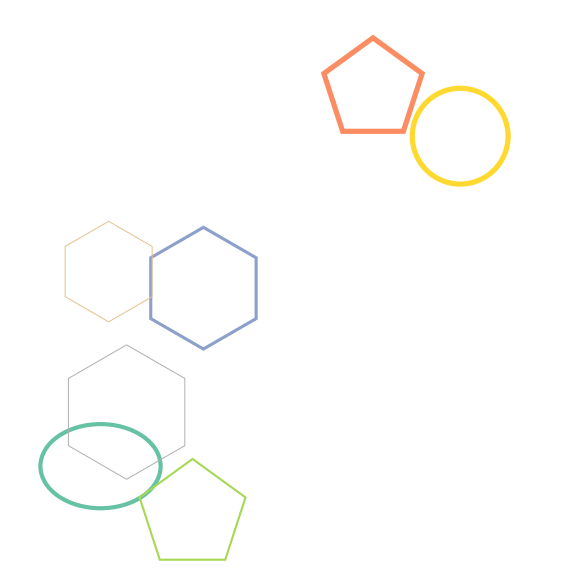[{"shape": "oval", "thickness": 2, "radius": 0.52, "center": [0.174, 0.192]}, {"shape": "pentagon", "thickness": 2.5, "radius": 0.45, "center": [0.646, 0.844]}, {"shape": "hexagon", "thickness": 1.5, "radius": 0.53, "center": [0.352, 0.5]}, {"shape": "pentagon", "thickness": 1, "radius": 0.48, "center": [0.333, 0.108]}, {"shape": "circle", "thickness": 2.5, "radius": 0.41, "center": [0.797, 0.763]}, {"shape": "hexagon", "thickness": 0.5, "radius": 0.43, "center": [0.188, 0.529]}, {"shape": "hexagon", "thickness": 0.5, "radius": 0.58, "center": [0.219, 0.286]}]